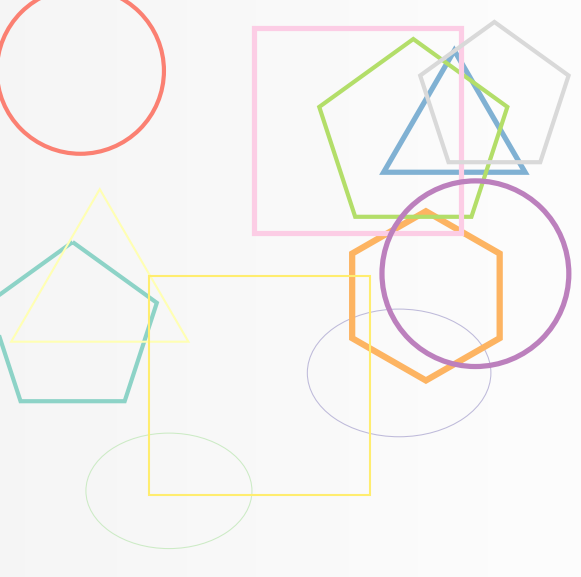[{"shape": "pentagon", "thickness": 2, "radius": 0.76, "center": [0.125, 0.428]}, {"shape": "triangle", "thickness": 1, "radius": 0.88, "center": [0.172, 0.495]}, {"shape": "oval", "thickness": 0.5, "radius": 0.79, "center": [0.687, 0.353]}, {"shape": "circle", "thickness": 2, "radius": 0.72, "center": [0.138, 0.877]}, {"shape": "triangle", "thickness": 2.5, "radius": 0.7, "center": [0.782, 0.771]}, {"shape": "hexagon", "thickness": 3, "radius": 0.73, "center": [0.733, 0.487]}, {"shape": "pentagon", "thickness": 2, "radius": 0.85, "center": [0.711, 0.761]}, {"shape": "square", "thickness": 2.5, "radius": 0.89, "center": [0.615, 0.773]}, {"shape": "pentagon", "thickness": 2, "radius": 0.67, "center": [0.851, 0.827]}, {"shape": "circle", "thickness": 2.5, "radius": 0.8, "center": [0.818, 0.525]}, {"shape": "oval", "thickness": 0.5, "radius": 0.71, "center": [0.291, 0.149]}, {"shape": "square", "thickness": 1, "radius": 0.95, "center": [0.446, 0.331]}]